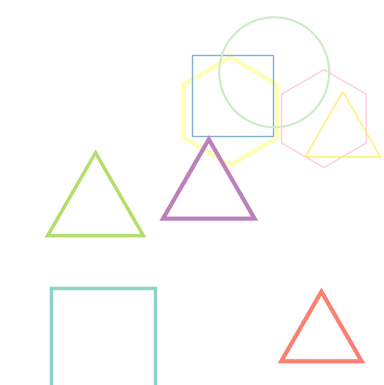[{"shape": "square", "thickness": 2.5, "radius": 0.68, "center": [0.268, 0.118]}, {"shape": "hexagon", "thickness": 3, "radius": 0.7, "center": [0.598, 0.711]}, {"shape": "triangle", "thickness": 3, "radius": 0.6, "center": [0.835, 0.122]}, {"shape": "square", "thickness": 1, "radius": 0.53, "center": [0.604, 0.753]}, {"shape": "triangle", "thickness": 2.5, "radius": 0.72, "center": [0.248, 0.46]}, {"shape": "hexagon", "thickness": 1, "radius": 0.63, "center": [0.841, 0.692]}, {"shape": "triangle", "thickness": 3, "radius": 0.69, "center": [0.542, 0.501]}, {"shape": "circle", "thickness": 1.5, "radius": 0.71, "center": [0.712, 0.812]}, {"shape": "triangle", "thickness": 1, "radius": 0.56, "center": [0.89, 0.649]}]